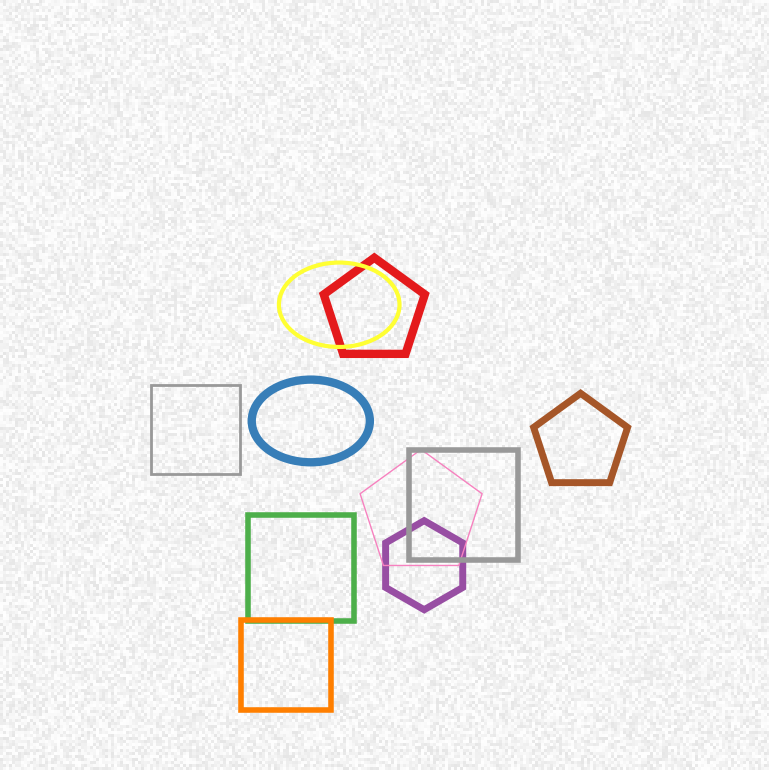[{"shape": "pentagon", "thickness": 3, "radius": 0.35, "center": [0.486, 0.596]}, {"shape": "oval", "thickness": 3, "radius": 0.38, "center": [0.404, 0.453]}, {"shape": "square", "thickness": 2, "radius": 0.34, "center": [0.391, 0.262]}, {"shape": "hexagon", "thickness": 2.5, "radius": 0.29, "center": [0.551, 0.266]}, {"shape": "square", "thickness": 2, "radius": 0.29, "center": [0.371, 0.137]}, {"shape": "oval", "thickness": 1.5, "radius": 0.39, "center": [0.441, 0.604]}, {"shape": "pentagon", "thickness": 2.5, "radius": 0.32, "center": [0.754, 0.425]}, {"shape": "pentagon", "thickness": 0.5, "radius": 0.42, "center": [0.547, 0.333]}, {"shape": "square", "thickness": 2, "radius": 0.36, "center": [0.602, 0.344]}, {"shape": "square", "thickness": 1, "radius": 0.29, "center": [0.254, 0.443]}]